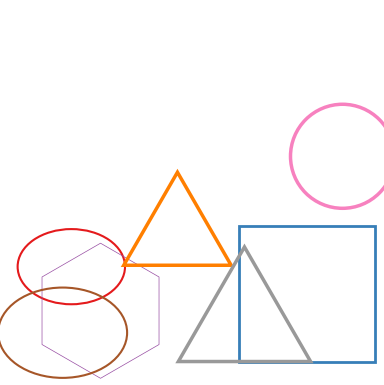[{"shape": "oval", "thickness": 1.5, "radius": 0.7, "center": [0.185, 0.307]}, {"shape": "square", "thickness": 2, "radius": 0.88, "center": [0.797, 0.236]}, {"shape": "hexagon", "thickness": 0.5, "radius": 0.88, "center": [0.261, 0.193]}, {"shape": "triangle", "thickness": 2.5, "radius": 0.81, "center": [0.461, 0.392]}, {"shape": "oval", "thickness": 1.5, "radius": 0.84, "center": [0.163, 0.136]}, {"shape": "circle", "thickness": 2.5, "radius": 0.68, "center": [0.89, 0.594]}, {"shape": "triangle", "thickness": 2.5, "radius": 0.99, "center": [0.635, 0.16]}]